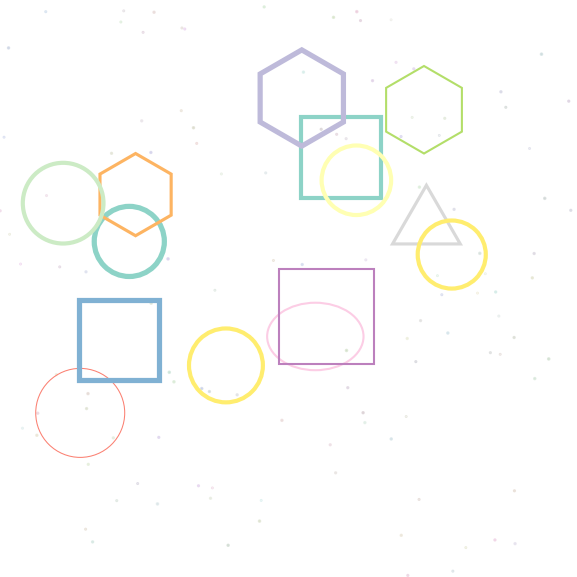[{"shape": "circle", "thickness": 2.5, "radius": 0.3, "center": [0.224, 0.581]}, {"shape": "square", "thickness": 2, "radius": 0.35, "center": [0.591, 0.726]}, {"shape": "circle", "thickness": 2, "radius": 0.3, "center": [0.617, 0.687]}, {"shape": "hexagon", "thickness": 2.5, "radius": 0.42, "center": [0.523, 0.829]}, {"shape": "circle", "thickness": 0.5, "radius": 0.39, "center": [0.139, 0.284]}, {"shape": "square", "thickness": 2.5, "radius": 0.35, "center": [0.207, 0.41]}, {"shape": "hexagon", "thickness": 1.5, "radius": 0.36, "center": [0.235, 0.662]}, {"shape": "hexagon", "thickness": 1, "radius": 0.38, "center": [0.734, 0.809]}, {"shape": "oval", "thickness": 1, "radius": 0.42, "center": [0.546, 0.417]}, {"shape": "triangle", "thickness": 1.5, "radius": 0.34, "center": [0.738, 0.611]}, {"shape": "square", "thickness": 1, "radius": 0.41, "center": [0.566, 0.451]}, {"shape": "circle", "thickness": 2, "radius": 0.35, "center": [0.109, 0.647]}, {"shape": "circle", "thickness": 2, "radius": 0.32, "center": [0.391, 0.366]}, {"shape": "circle", "thickness": 2, "radius": 0.29, "center": [0.782, 0.558]}]